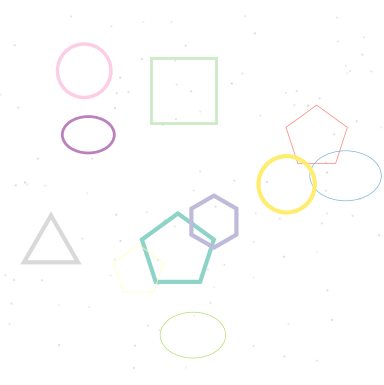[{"shape": "pentagon", "thickness": 3, "radius": 0.49, "center": [0.462, 0.347]}, {"shape": "pentagon", "thickness": 0.5, "radius": 0.34, "center": [0.36, 0.297]}, {"shape": "hexagon", "thickness": 3, "radius": 0.34, "center": [0.556, 0.424]}, {"shape": "pentagon", "thickness": 0.5, "radius": 0.42, "center": [0.823, 0.643]}, {"shape": "oval", "thickness": 0.5, "radius": 0.46, "center": [0.898, 0.543]}, {"shape": "oval", "thickness": 0.5, "radius": 0.43, "center": [0.501, 0.13]}, {"shape": "circle", "thickness": 2.5, "radius": 0.35, "center": [0.219, 0.816]}, {"shape": "triangle", "thickness": 3, "radius": 0.41, "center": [0.132, 0.359]}, {"shape": "oval", "thickness": 2, "radius": 0.34, "center": [0.229, 0.65]}, {"shape": "square", "thickness": 2, "radius": 0.42, "center": [0.476, 0.764]}, {"shape": "circle", "thickness": 3, "radius": 0.37, "center": [0.745, 0.521]}]